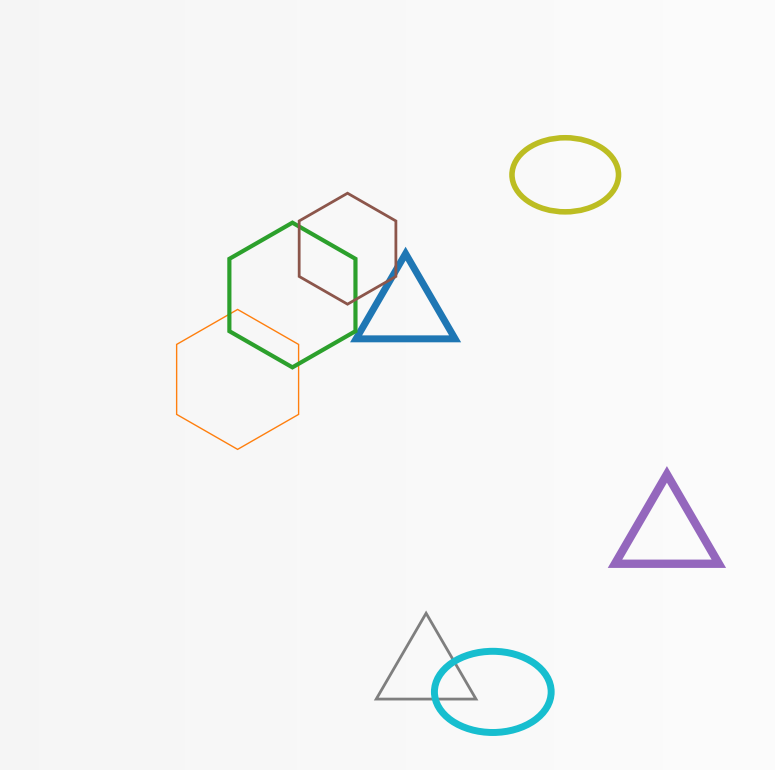[{"shape": "triangle", "thickness": 2.5, "radius": 0.37, "center": [0.523, 0.597]}, {"shape": "hexagon", "thickness": 0.5, "radius": 0.45, "center": [0.307, 0.507]}, {"shape": "hexagon", "thickness": 1.5, "radius": 0.47, "center": [0.377, 0.617]}, {"shape": "triangle", "thickness": 3, "radius": 0.39, "center": [0.861, 0.307]}, {"shape": "hexagon", "thickness": 1, "radius": 0.36, "center": [0.448, 0.677]}, {"shape": "triangle", "thickness": 1, "radius": 0.37, "center": [0.55, 0.129]}, {"shape": "oval", "thickness": 2, "radius": 0.34, "center": [0.729, 0.773]}, {"shape": "oval", "thickness": 2.5, "radius": 0.38, "center": [0.636, 0.101]}]